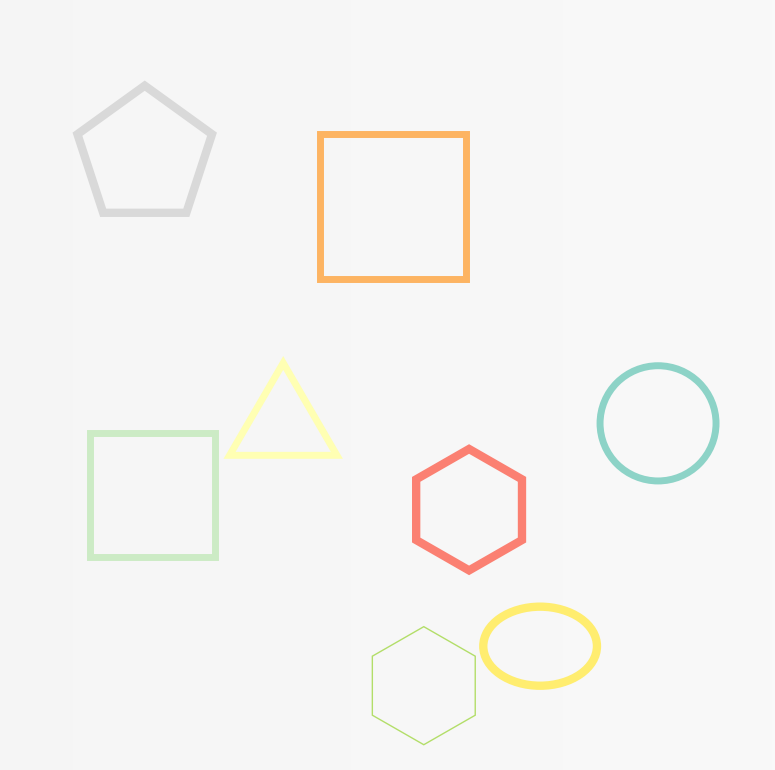[{"shape": "circle", "thickness": 2.5, "radius": 0.37, "center": [0.849, 0.45]}, {"shape": "triangle", "thickness": 2.5, "radius": 0.4, "center": [0.365, 0.449]}, {"shape": "hexagon", "thickness": 3, "radius": 0.39, "center": [0.605, 0.338]}, {"shape": "square", "thickness": 2.5, "radius": 0.47, "center": [0.507, 0.732]}, {"shape": "hexagon", "thickness": 0.5, "radius": 0.38, "center": [0.547, 0.109]}, {"shape": "pentagon", "thickness": 3, "radius": 0.46, "center": [0.187, 0.797]}, {"shape": "square", "thickness": 2.5, "radius": 0.4, "center": [0.197, 0.357]}, {"shape": "oval", "thickness": 3, "radius": 0.37, "center": [0.697, 0.161]}]